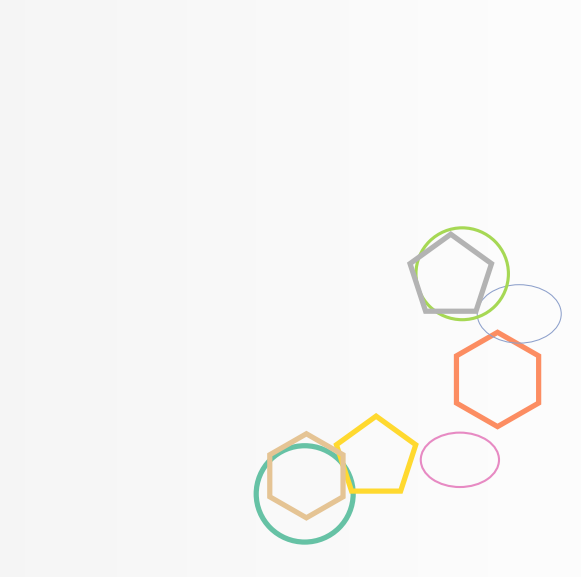[{"shape": "circle", "thickness": 2.5, "radius": 0.42, "center": [0.524, 0.144]}, {"shape": "hexagon", "thickness": 2.5, "radius": 0.41, "center": [0.856, 0.342]}, {"shape": "oval", "thickness": 0.5, "radius": 0.36, "center": [0.893, 0.456]}, {"shape": "oval", "thickness": 1, "radius": 0.34, "center": [0.791, 0.203]}, {"shape": "circle", "thickness": 1.5, "radius": 0.4, "center": [0.795, 0.525]}, {"shape": "pentagon", "thickness": 2.5, "radius": 0.36, "center": [0.647, 0.207]}, {"shape": "hexagon", "thickness": 2.5, "radius": 0.36, "center": [0.527, 0.175]}, {"shape": "pentagon", "thickness": 2.5, "radius": 0.37, "center": [0.776, 0.52]}]